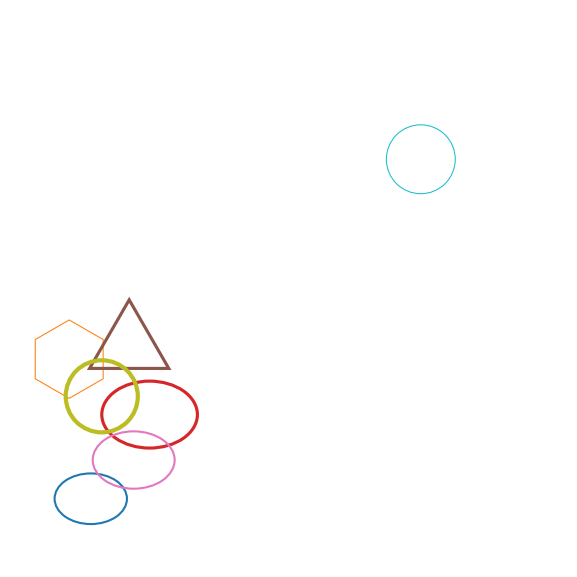[{"shape": "oval", "thickness": 1, "radius": 0.31, "center": [0.157, 0.135]}, {"shape": "hexagon", "thickness": 0.5, "radius": 0.34, "center": [0.12, 0.377]}, {"shape": "oval", "thickness": 1.5, "radius": 0.41, "center": [0.259, 0.281]}, {"shape": "triangle", "thickness": 1.5, "radius": 0.4, "center": [0.224, 0.401]}, {"shape": "oval", "thickness": 1, "radius": 0.35, "center": [0.231, 0.203]}, {"shape": "circle", "thickness": 2, "radius": 0.31, "center": [0.176, 0.313]}, {"shape": "circle", "thickness": 0.5, "radius": 0.3, "center": [0.729, 0.723]}]